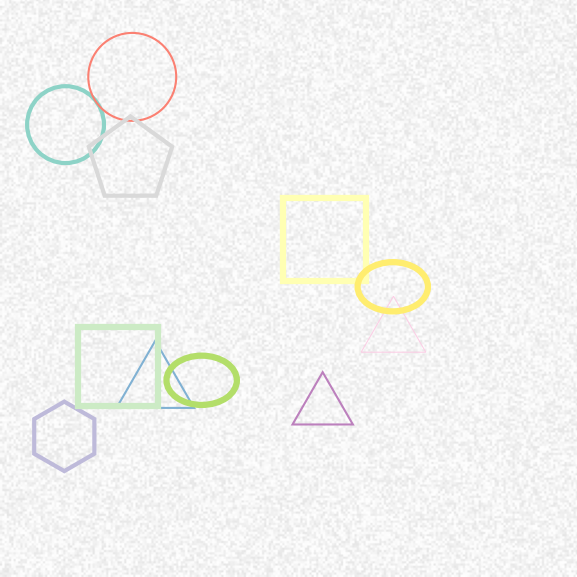[{"shape": "circle", "thickness": 2, "radius": 0.33, "center": [0.113, 0.783]}, {"shape": "square", "thickness": 3, "radius": 0.36, "center": [0.562, 0.584]}, {"shape": "hexagon", "thickness": 2, "radius": 0.3, "center": [0.111, 0.244]}, {"shape": "circle", "thickness": 1, "radius": 0.38, "center": [0.229, 0.866]}, {"shape": "triangle", "thickness": 1, "radius": 0.39, "center": [0.269, 0.332]}, {"shape": "oval", "thickness": 3, "radius": 0.3, "center": [0.349, 0.341]}, {"shape": "triangle", "thickness": 0.5, "radius": 0.32, "center": [0.681, 0.422]}, {"shape": "pentagon", "thickness": 2, "radius": 0.38, "center": [0.226, 0.722]}, {"shape": "triangle", "thickness": 1, "radius": 0.3, "center": [0.559, 0.294]}, {"shape": "square", "thickness": 3, "radius": 0.35, "center": [0.204, 0.364]}, {"shape": "oval", "thickness": 3, "radius": 0.3, "center": [0.68, 0.503]}]